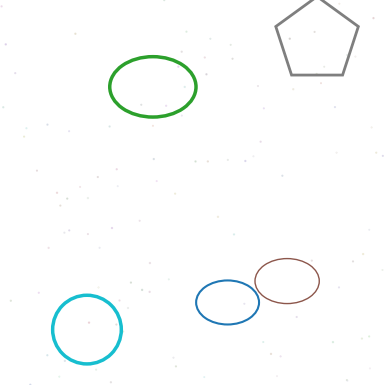[{"shape": "oval", "thickness": 1.5, "radius": 0.41, "center": [0.591, 0.214]}, {"shape": "oval", "thickness": 2.5, "radius": 0.56, "center": [0.397, 0.774]}, {"shape": "oval", "thickness": 1, "radius": 0.42, "center": [0.746, 0.27]}, {"shape": "pentagon", "thickness": 2, "radius": 0.56, "center": [0.824, 0.896]}, {"shape": "circle", "thickness": 2.5, "radius": 0.45, "center": [0.226, 0.144]}]